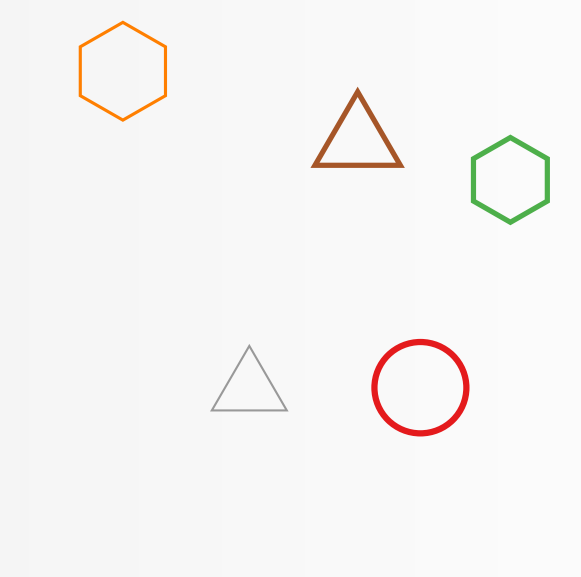[{"shape": "circle", "thickness": 3, "radius": 0.4, "center": [0.723, 0.328]}, {"shape": "hexagon", "thickness": 2.5, "radius": 0.37, "center": [0.878, 0.688]}, {"shape": "hexagon", "thickness": 1.5, "radius": 0.42, "center": [0.211, 0.876]}, {"shape": "triangle", "thickness": 2.5, "radius": 0.42, "center": [0.615, 0.755]}, {"shape": "triangle", "thickness": 1, "radius": 0.37, "center": [0.429, 0.326]}]